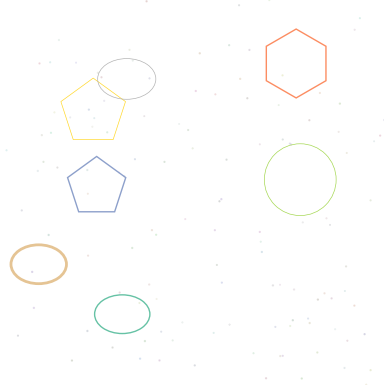[{"shape": "oval", "thickness": 1, "radius": 0.36, "center": [0.318, 0.184]}, {"shape": "hexagon", "thickness": 1, "radius": 0.45, "center": [0.769, 0.835]}, {"shape": "pentagon", "thickness": 1, "radius": 0.4, "center": [0.251, 0.514]}, {"shape": "circle", "thickness": 0.5, "radius": 0.47, "center": [0.78, 0.533]}, {"shape": "pentagon", "thickness": 0.5, "radius": 0.44, "center": [0.242, 0.709]}, {"shape": "oval", "thickness": 2, "radius": 0.36, "center": [0.101, 0.314]}, {"shape": "oval", "thickness": 0.5, "radius": 0.38, "center": [0.329, 0.795]}]